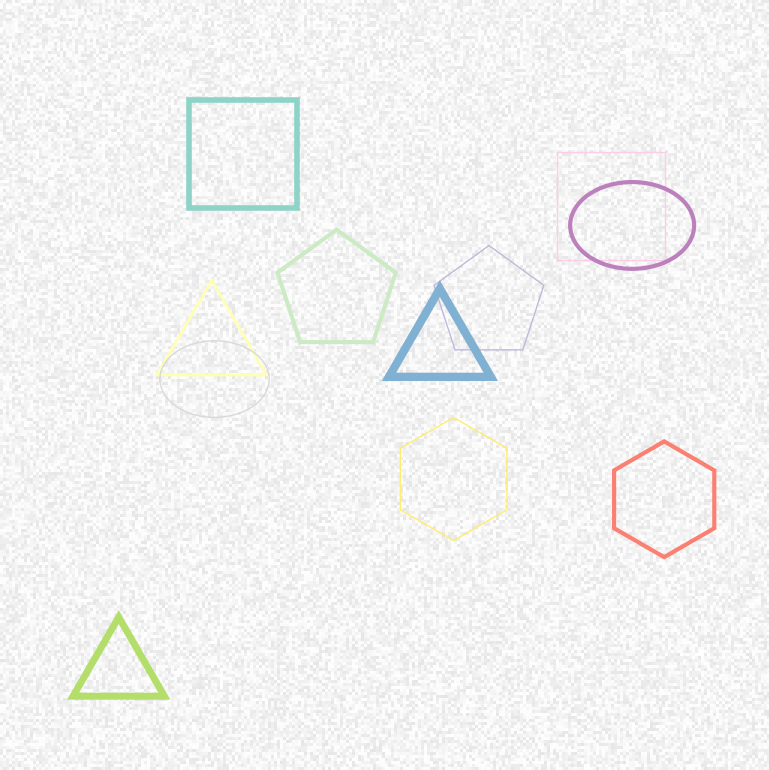[{"shape": "square", "thickness": 2, "radius": 0.35, "center": [0.316, 0.799]}, {"shape": "triangle", "thickness": 1, "radius": 0.41, "center": [0.275, 0.554]}, {"shape": "pentagon", "thickness": 0.5, "radius": 0.37, "center": [0.635, 0.606]}, {"shape": "hexagon", "thickness": 1.5, "radius": 0.38, "center": [0.863, 0.352]}, {"shape": "triangle", "thickness": 3, "radius": 0.38, "center": [0.571, 0.549]}, {"shape": "triangle", "thickness": 2.5, "radius": 0.34, "center": [0.154, 0.13]}, {"shape": "square", "thickness": 0.5, "radius": 0.35, "center": [0.793, 0.733]}, {"shape": "oval", "thickness": 0.5, "radius": 0.35, "center": [0.279, 0.508]}, {"shape": "oval", "thickness": 1.5, "radius": 0.4, "center": [0.821, 0.707]}, {"shape": "pentagon", "thickness": 1.5, "radius": 0.4, "center": [0.437, 0.621]}, {"shape": "hexagon", "thickness": 0.5, "radius": 0.4, "center": [0.589, 0.378]}]